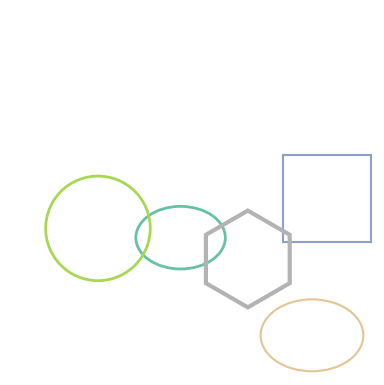[{"shape": "oval", "thickness": 2, "radius": 0.58, "center": [0.469, 0.383]}, {"shape": "square", "thickness": 1.5, "radius": 0.57, "center": [0.849, 0.485]}, {"shape": "circle", "thickness": 2, "radius": 0.68, "center": [0.254, 0.407]}, {"shape": "oval", "thickness": 1.5, "radius": 0.67, "center": [0.81, 0.129]}, {"shape": "hexagon", "thickness": 3, "radius": 0.63, "center": [0.644, 0.327]}]